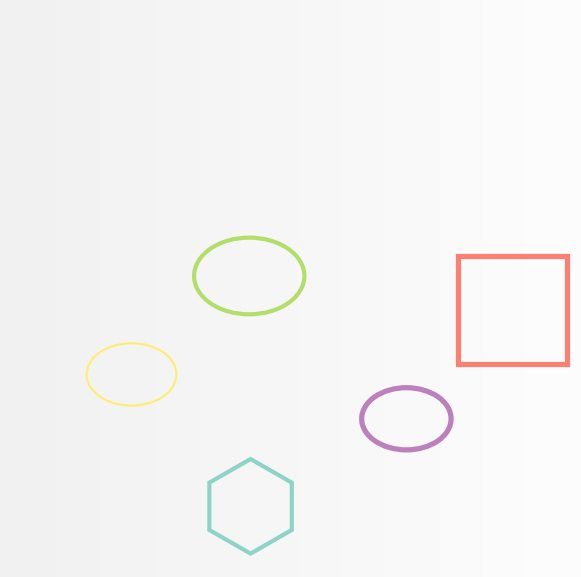[{"shape": "hexagon", "thickness": 2, "radius": 0.41, "center": [0.431, 0.122]}, {"shape": "square", "thickness": 2.5, "radius": 0.47, "center": [0.882, 0.462]}, {"shape": "oval", "thickness": 2, "radius": 0.47, "center": [0.429, 0.521]}, {"shape": "oval", "thickness": 2.5, "radius": 0.38, "center": [0.699, 0.274]}, {"shape": "oval", "thickness": 1, "radius": 0.39, "center": [0.226, 0.351]}]